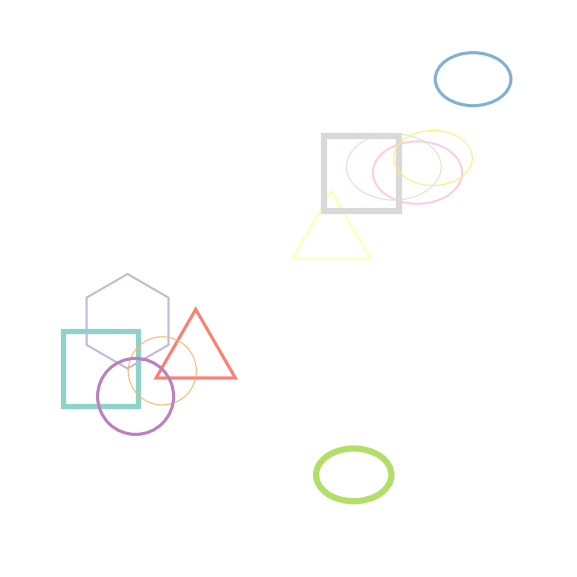[{"shape": "square", "thickness": 2.5, "radius": 0.33, "center": [0.174, 0.361]}, {"shape": "triangle", "thickness": 1, "radius": 0.39, "center": [0.574, 0.59]}, {"shape": "hexagon", "thickness": 1, "radius": 0.41, "center": [0.221, 0.443]}, {"shape": "triangle", "thickness": 1.5, "radius": 0.4, "center": [0.339, 0.384]}, {"shape": "oval", "thickness": 1.5, "radius": 0.33, "center": [0.819, 0.862]}, {"shape": "circle", "thickness": 0.5, "radius": 0.3, "center": [0.281, 0.357]}, {"shape": "oval", "thickness": 3, "radius": 0.33, "center": [0.613, 0.177]}, {"shape": "oval", "thickness": 1, "radius": 0.39, "center": [0.723, 0.7]}, {"shape": "square", "thickness": 3, "radius": 0.33, "center": [0.626, 0.698]}, {"shape": "circle", "thickness": 1.5, "radius": 0.33, "center": [0.235, 0.313]}, {"shape": "oval", "thickness": 0.5, "radius": 0.41, "center": [0.682, 0.71]}, {"shape": "oval", "thickness": 0.5, "radius": 0.34, "center": [0.75, 0.726]}]